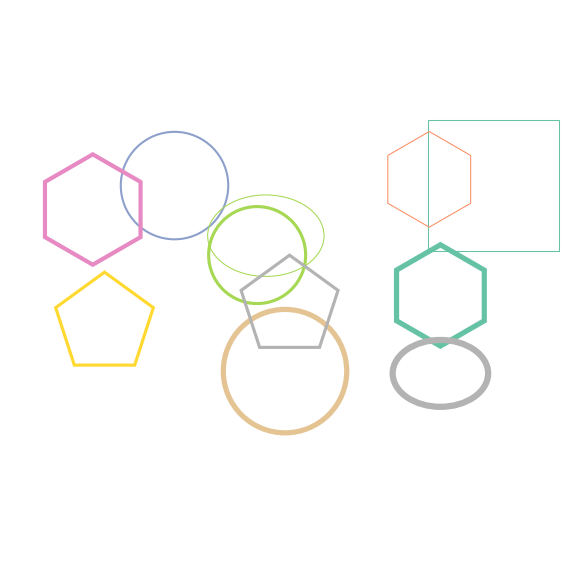[{"shape": "hexagon", "thickness": 2.5, "radius": 0.44, "center": [0.763, 0.488]}, {"shape": "square", "thickness": 0.5, "radius": 0.57, "center": [0.855, 0.678]}, {"shape": "hexagon", "thickness": 0.5, "radius": 0.41, "center": [0.743, 0.689]}, {"shape": "circle", "thickness": 1, "radius": 0.47, "center": [0.302, 0.678]}, {"shape": "hexagon", "thickness": 2, "radius": 0.48, "center": [0.161, 0.636]}, {"shape": "oval", "thickness": 0.5, "radius": 0.5, "center": [0.46, 0.591]}, {"shape": "circle", "thickness": 1.5, "radius": 0.42, "center": [0.445, 0.557]}, {"shape": "pentagon", "thickness": 1.5, "radius": 0.44, "center": [0.181, 0.439]}, {"shape": "circle", "thickness": 2.5, "radius": 0.53, "center": [0.494, 0.356]}, {"shape": "pentagon", "thickness": 1.5, "radius": 0.44, "center": [0.501, 0.469]}, {"shape": "oval", "thickness": 3, "radius": 0.41, "center": [0.763, 0.353]}]